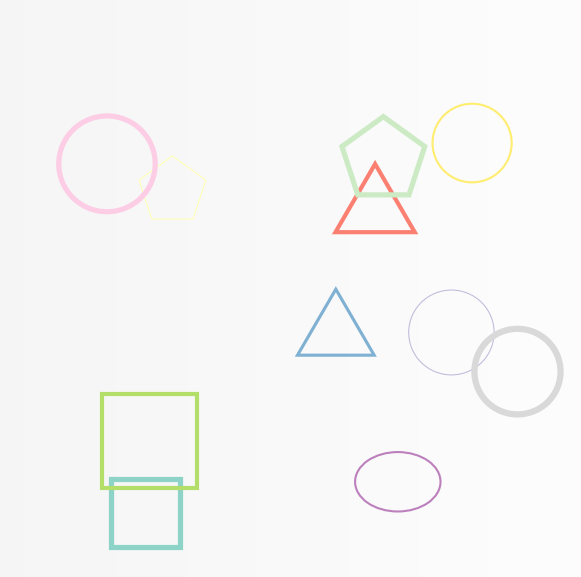[{"shape": "square", "thickness": 2.5, "radius": 0.3, "center": [0.251, 0.111]}, {"shape": "pentagon", "thickness": 0.5, "radius": 0.3, "center": [0.297, 0.669]}, {"shape": "circle", "thickness": 0.5, "radius": 0.37, "center": [0.777, 0.423]}, {"shape": "triangle", "thickness": 2, "radius": 0.39, "center": [0.645, 0.636]}, {"shape": "triangle", "thickness": 1.5, "radius": 0.38, "center": [0.578, 0.422]}, {"shape": "square", "thickness": 2, "radius": 0.41, "center": [0.258, 0.236]}, {"shape": "circle", "thickness": 2.5, "radius": 0.41, "center": [0.184, 0.715]}, {"shape": "circle", "thickness": 3, "radius": 0.37, "center": [0.89, 0.356]}, {"shape": "oval", "thickness": 1, "radius": 0.37, "center": [0.684, 0.165]}, {"shape": "pentagon", "thickness": 2.5, "radius": 0.37, "center": [0.66, 0.722]}, {"shape": "circle", "thickness": 1, "radius": 0.34, "center": [0.812, 0.751]}]